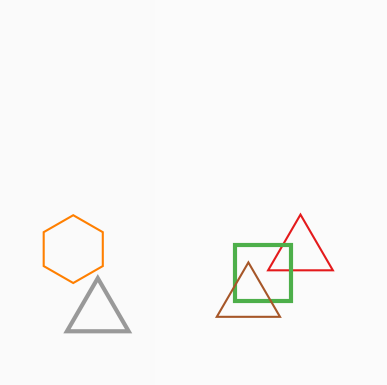[{"shape": "triangle", "thickness": 1.5, "radius": 0.48, "center": [0.775, 0.346]}, {"shape": "square", "thickness": 3, "radius": 0.36, "center": [0.679, 0.292]}, {"shape": "hexagon", "thickness": 1.5, "radius": 0.44, "center": [0.189, 0.353]}, {"shape": "triangle", "thickness": 1.5, "radius": 0.47, "center": [0.641, 0.224]}, {"shape": "triangle", "thickness": 3, "radius": 0.46, "center": [0.252, 0.186]}]